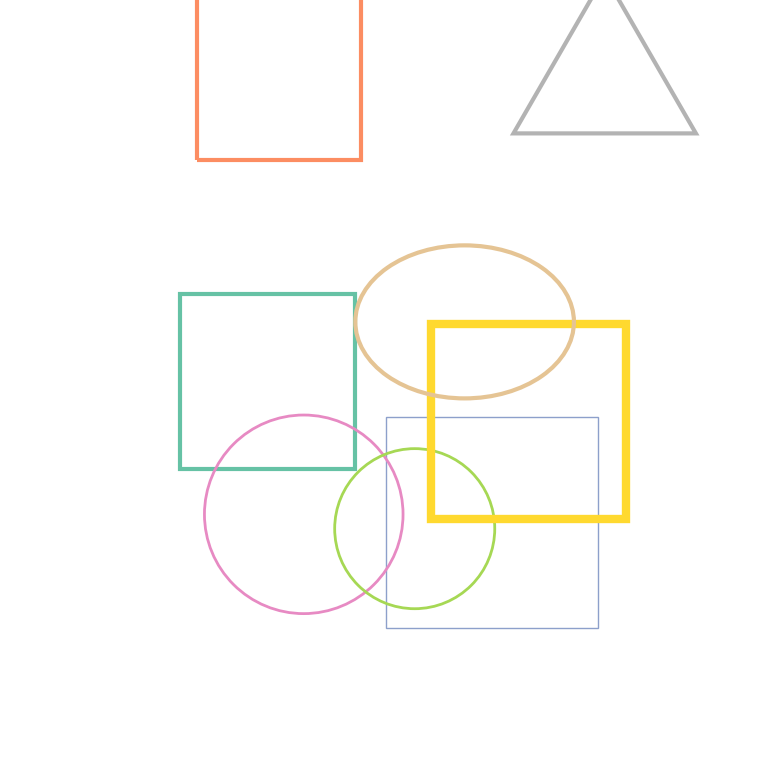[{"shape": "square", "thickness": 1.5, "radius": 0.57, "center": [0.347, 0.504]}, {"shape": "square", "thickness": 1.5, "radius": 0.53, "center": [0.363, 0.898]}, {"shape": "square", "thickness": 0.5, "radius": 0.69, "center": [0.639, 0.322]}, {"shape": "circle", "thickness": 1, "radius": 0.64, "center": [0.394, 0.332]}, {"shape": "circle", "thickness": 1, "radius": 0.52, "center": [0.539, 0.313]}, {"shape": "square", "thickness": 3, "radius": 0.64, "center": [0.686, 0.453]}, {"shape": "oval", "thickness": 1.5, "radius": 0.71, "center": [0.603, 0.582]}, {"shape": "triangle", "thickness": 1.5, "radius": 0.68, "center": [0.785, 0.895]}]